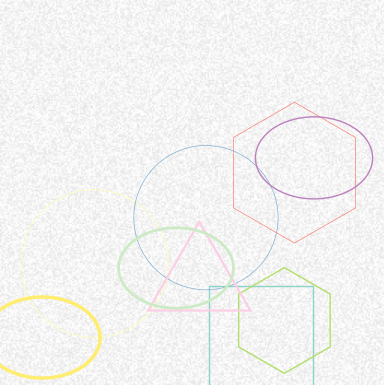[{"shape": "square", "thickness": 1, "radius": 0.68, "center": [0.678, 0.121]}, {"shape": "circle", "thickness": 0.5, "radius": 0.96, "center": [0.245, 0.315]}, {"shape": "hexagon", "thickness": 0.5, "radius": 0.91, "center": [0.765, 0.551]}, {"shape": "circle", "thickness": 0.5, "radius": 0.94, "center": [0.535, 0.435]}, {"shape": "hexagon", "thickness": 1, "radius": 0.69, "center": [0.739, 0.168]}, {"shape": "triangle", "thickness": 1.5, "radius": 0.77, "center": [0.518, 0.27]}, {"shape": "oval", "thickness": 1, "radius": 0.76, "center": [0.816, 0.59]}, {"shape": "oval", "thickness": 2, "radius": 0.75, "center": [0.457, 0.304]}, {"shape": "oval", "thickness": 2.5, "radius": 0.75, "center": [0.11, 0.123]}]